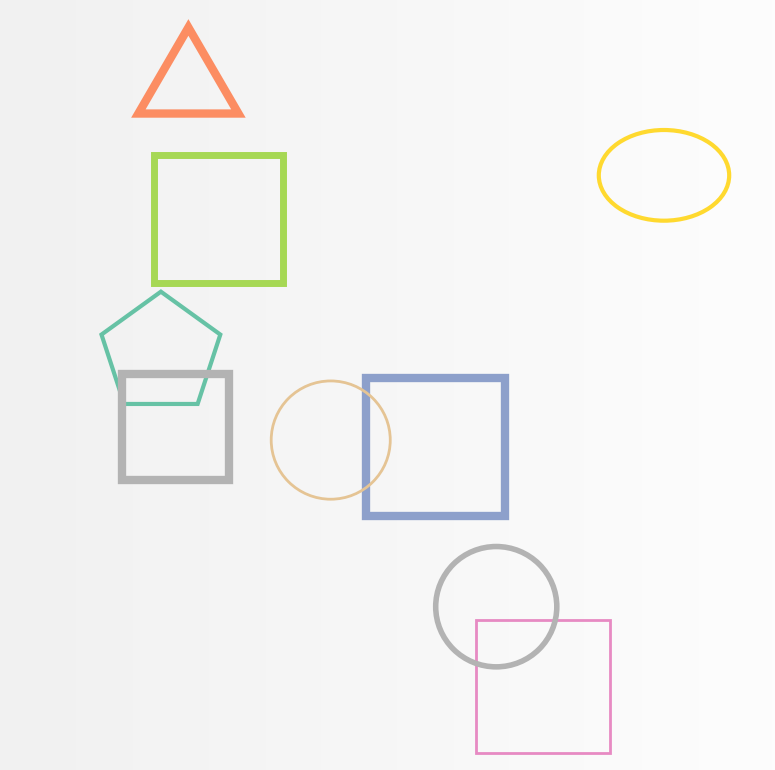[{"shape": "pentagon", "thickness": 1.5, "radius": 0.4, "center": [0.208, 0.541]}, {"shape": "triangle", "thickness": 3, "radius": 0.37, "center": [0.243, 0.89]}, {"shape": "square", "thickness": 3, "radius": 0.45, "center": [0.562, 0.419]}, {"shape": "square", "thickness": 1, "radius": 0.43, "center": [0.701, 0.108]}, {"shape": "square", "thickness": 2.5, "radius": 0.41, "center": [0.282, 0.716]}, {"shape": "oval", "thickness": 1.5, "radius": 0.42, "center": [0.857, 0.772]}, {"shape": "circle", "thickness": 1, "radius": 0.38, "center": [0.427, 0.428]}, {"shape": "circle", "thickness": 2, "radius": 0.39, "center": [0.64, 0.212]}, {"shape": "square", "thickness": 3, "radius": 0.34, "center": [0.226, 0.446]}]